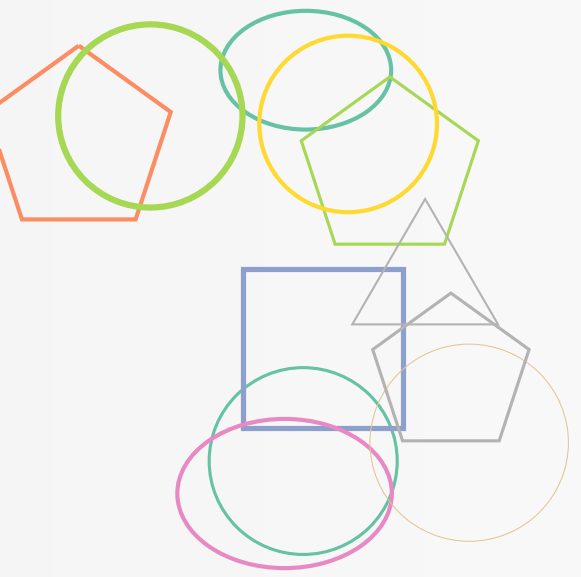[{"shape": "circle", "thickness": 1.5, "radius": 0.81, "center": [0.522, 0.201]}, {"shape": "oval", "thickness": 2, "radius": 0.73, "center": [0.526, 0.878]}, {"shape": "pentagon", "thickness": 2, "radius": 0.83, "center": [0.136, 0.754]}, {"shape": "square", "thickness": 2.5, "radius": 0.69, "center": [0.556, 0.395]}, {"shape": "oval", "thickness": 2, "radius": 0.92, "center": [0.49, 0.145]}, {"shape": "pentagon", "thickness": 1.5, "radius": 0.8, "center": [0.671, 0.706]}, {"shape": "circle", "thickness": 3, "radius": 0.79, "center": [0.259, 0.798]}, {"shape": "circle", "thickness": 2, "radius": 0.76, "center": [0.599, 0.785]}, {"shape": "circle", "thickness": 0.5, "radius": 0.85, "center": [0.807, 0.233]}, {"shape": "pentagon", "thickness": 1.5, "radius": 0.71, "center": [0.776, 0.35]}, {"shape": "triangle", "thickness": 1, "radius": 0.72, "center": [0.731, 0.51]}]